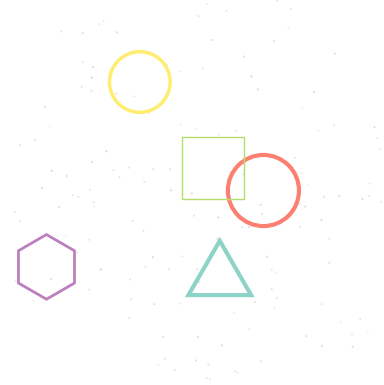[{"shape": "triangle", "thickness": 3, "radius": 0.47, "center": [0.571, 0.281]}, {"shape": "circle", "thickness": 3, "radius": 0.46, "center": [0.684, 0.505]}, {"shape": "square", "thickness": 1, "radius": 0.4, "center": [0.552, 0.564]}, {"shape": "hexagon", "thickness": 2, "radius": 0.42, "center": [0.121, 0.307]}, {"shape": "circle", "thickness": 2.5, "radius": 0.39, "center": [0.363, 0.787]}]